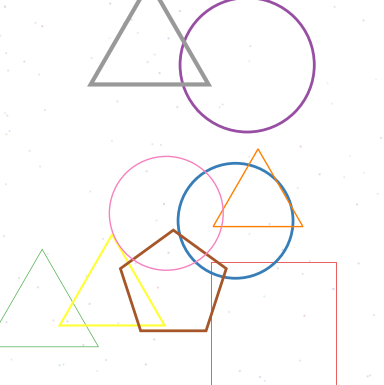[{"shape": "square", "thickness": 0.5, "radius": 0.81, "center": [0.71, 0.158]}, {"shape": "circle", "thickness": 2, "radius": 0.75, "center": [0.612, 0.427]}, {"shape": "triangle", "thickness": 0.5, "radius": 0.84, "center": [0.11, 0.184]}, {"shape": "circle", "thickness": 2, "radius": 0.87, "center": [0.642, 0.831]}, {"shape": "triangle", "thickness": 1, "radius": 0.67, "center": [0.67, 0.479]}, {"shape": "triangle", "thickness": 1.5, "radius": 0.79, "center": [0.291, 0.233]}, {"shape": "pentagon", "thickness": 2, "radius": 0.72, "center": [0.45, 0.258]}, {"shape": "circle", "thickness": 1, "radius": 0.74, "center": [0.432, 0.446]}, {"shape": "triangle", "thickness": 3, "radius": 0.88, "center": [0.389, 0.869]}]